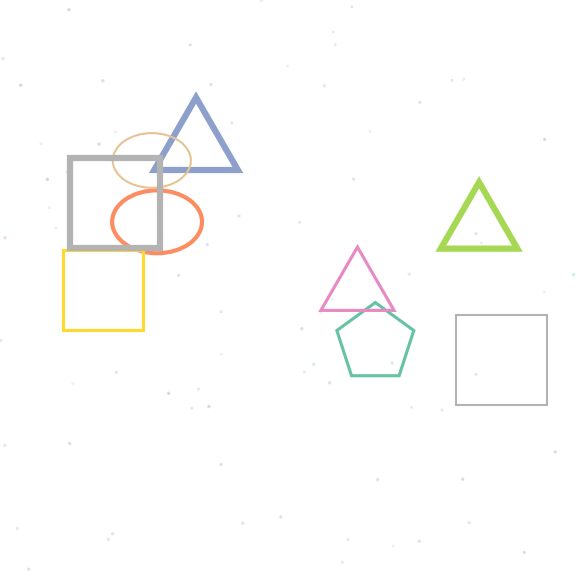[{"shape": "pentagon", "thickness": 1.5, "radius": 0.35, "center": [0.65, 0.405]}, {"shape": "oval", "thickness": 2, "radius": 0.39, "center": [0.272, 0.615]}, {"shape": "triangle", "thickness": 3, "radius": 0.42, "center": [0.339, 0.747]}, {"shape": "triangle", "thickness": 1.5, "radius": 0.37, "center": [0.619, 0.498]}, {"shape": "triangle", "thickness": 3, "radius": 0.38, "center": [0.83, 0.607]}, {"shape": "square", "thickness": 1.5, "radius": 0.35, "center": [0.178, 0.497]}, {"shape": "oval", "thickness": 1, "radius": 0.34, "center": [0.263, 0.721]}, {"shape": "square", "thickness": 1, "radius": 0.39, "center": [0.868, 0.375]}, {"shape": "square", "thickness": 3, "radius": 0.39, "center": [0.199, 0.648]}]